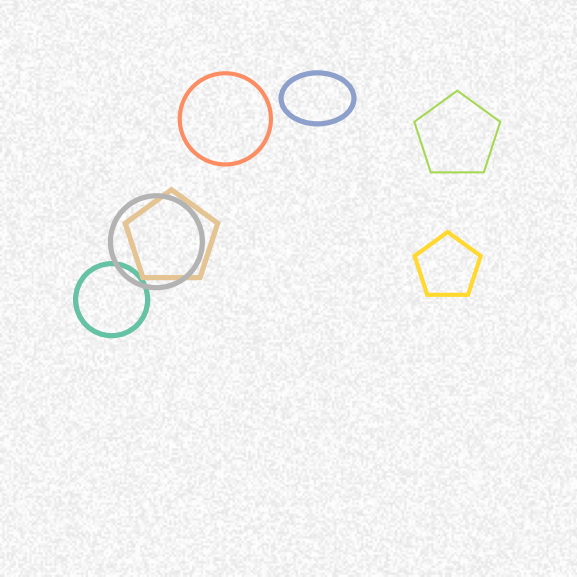[{"shape": "circle", "thickness": 2.5, "radius": 0.31, "center": [0.193, 0.48]}, {"shape": "circle", "thickness": 2, "radius": 0.39, "center": [0.39, 0.793]}, {"shape": "oval", "thickness": 2.5, "radius": 0.32, "center": [0.55, 0.829]}, {"shape": "pentagon", "thickness": 1, "radius": 0.39, "center": [0.792, 0.764]}, {"shape": "pentagon", "thickness": 2, "radius": 0.3, "center": [0.775, 0.537]}, {"shape": "pentagon", "thickness": 2.5, "radius": 0.42, "center": [0.297, 0.586]}, {"shape": "circle", "thickness": 2.5, "radius": 0.4, "center": [0.271, 0.581]}]